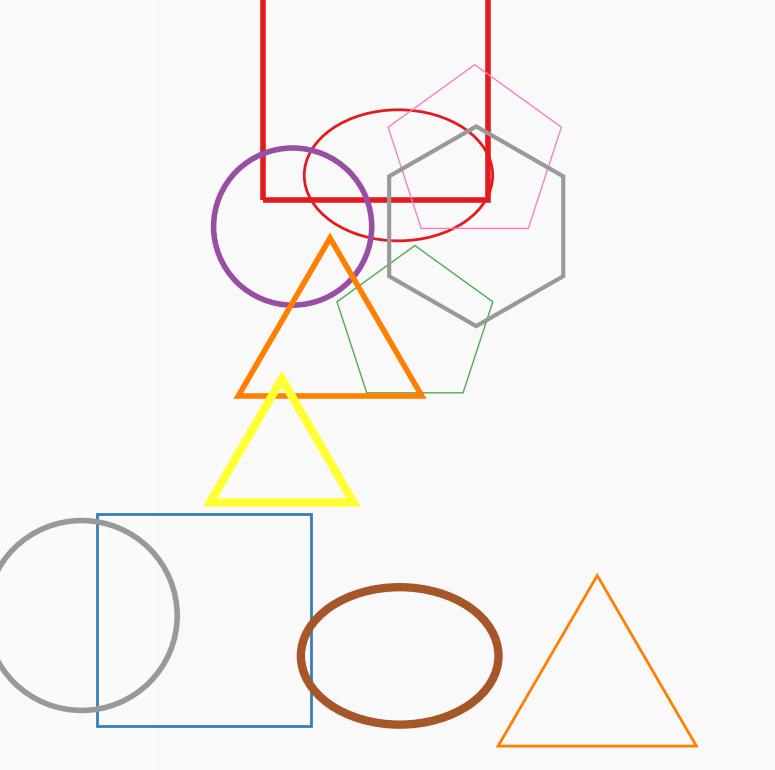[{"shape": "oval", "thickness": 1, "radius": 0.61, "center": [0.514, 0.772]}, {"shape": "square", "thickness": 2, "radius": 0.73, "center": [0.485, 0.886]}, {"shape": "square", "thickness": 1, "radius": 0.69, "center": [0.263, 0.195]}, {"shape": "pentagon", "thickness": 0.5, "radius": 0.53, "center": [0.535, 0.575]}, {"shape": "circle", "thickness": 2, "radius": 0.51, "center": [0.378, 0.706]}, {"shape": "triangle", "thickness": 1, "radius": 0.74, "center": [0.771, 0.105]}, {"shape": "triangle", "thickness": 2, "radius": 0.68, "center": [0.426, 0.554]}, {"shape": "triangle", "thickness": 3, "radius": 0.53, "center": [0.364, 0.401]}, {"shape": "oval", "thickness": 3, "radius": 0.64, "center": [0.516, 0.148]}, {"shape": "pentagon", "thickness": 0.5, "radius": 0.59, "center": [0.613, 0.798]}, {"shape": "hexagon", "thickness": 1.5, "radius": 0.65, "center": [0.614, 0.706]}, {"shape": "circle", "thickness": 2, "radius": 0.62, "center": [0.105, 0.201]}]